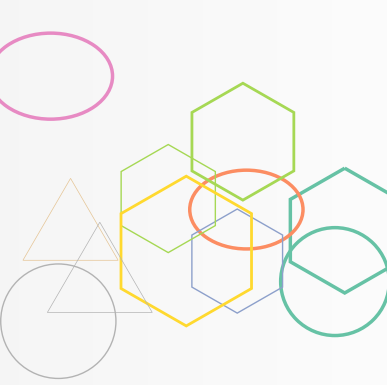[{"shape": "circle", "thickness": 2.5, "radius": 0.7, "center": [0.864, 0.269]}, {"shape": "hexagon", "thickness": 2.5, "radius": 0.81, "center": [0.89, 0.401]}, {"shape": "oval", "thickness": 2.5, "radius": 0.73, "center": [0.636, 0.456]}, {"shape": "hexagon", "thickness": 1, "radius": 0.68, "center": [0.612, 0.322]}, {"shape": "oval", "thickness": 2.5, "radius": 0.8, "center": [0.131, 0.802]}, {"shape": "hexagon", "thickness": 1, "radius": 0.7, "center": [0.434, 0.484]}, {"shape": "hexagon", "thickness": 2, "radius": 0.76, "center": [0.627, 0.632]}, {"shape": "hexagon", "thickness": 2, "radius": 0.97, "center": [0.481, 0.348]}, {"shape": "triangle", "thickness": 0.5, "radius": 0.71, "center": [0.182, 0.395]}, {"shape": "triangle", "thickness": 0.5, "radius": 0.78, "center": [0.258, 0.267]}, {"shape": "circle", "thickness": 1, "radius": 0.74, "center": [0.151, 0.166]}]